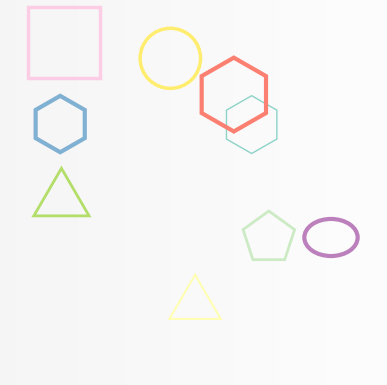[{"shape": "hexagon", "thickness": 1, "radius": 0.38, "center": [0.649, 0.676]}, {"shape": "triangle", "thickness": 1.5, "radius": 0.38, "center": [0.503, 0.21]}, {"shape": "hexagon", "thickness": 3, "radius": 0.48, "center": [0.603, 0.754]}, {"shape": "hexagon", "thickness": 3, "radius": 0.37, "center": [0.155, 0.678]}, {"shape": "triangle", "thickness": 2, "radius": 0.41, "center": [0.159, 0.48]}, {"shape": "square", "thickness": 2.5, "radius": 0.46, "center": [0.166, 0.889]}, {"shape": "oval", "thickness": 3, "radius": 0.34, "center": [0.854, 0.383]}, {"shape": "pentagon", "thickness": 2, "radius": 0.35, "center": [0.694, 0.382]}, {"shape": "circle", "thickness": 2.5, "radius": 0.39, "center": [0.44, 0.848]}]